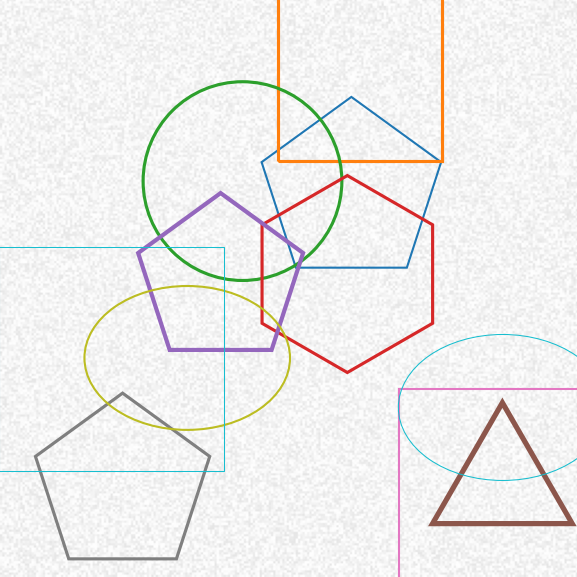[{"shape": "pentagon", "thickness": 1, "radius": 0.82, "center": [0.608, 0.668]}, {"shape": "square", "thickness": 1.5, "radius": 0.71, "center": [0.623, 0.863]}, {"shape": "circle", "thickness": 1.5, "radius": 0.86, "center": [0.42, 0.686]}, {"shape": "hexagon", "thickness": 1.5, "radius": 0.85, "center": [0.601, 0.525]}, {"shape": "pentagon", "thickness": 2, "radius": 0.75, "center": [0.382, 0.515]}, {"shape": "triangle", "thickness": 2.5, "radius": 0.7, "center": [0.87, 0.162]}, {"shape": "square", "thickness": 1, "radius": 0.87, "center": [0.865, 0.151]}, {"shape": "pentagon", "thickness": 1.5, "radius": 0.79, "center": [0.212, 0.16]}, {"shape": "oval", "thickness": 1, "radius": 0.89, "center": [0.324, 0.379]}, {"shape": "oval", "thickness": 0.5, "radius": 0.9, "center": [0.87, 0.294]}, {"shape": "square", "thickness": 0.5, "radius": 0.97, "center": [0.193, 0.377]}]